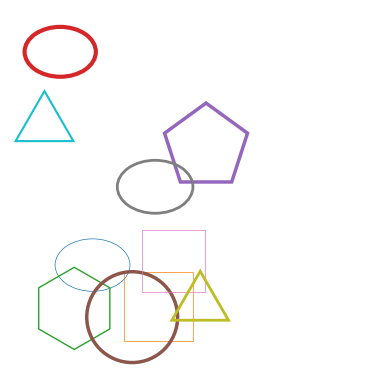[{"shape": "oval", "thickness": 0.5, "radius": 0.49, "center": [0.24, 0.311]}, {"shape": "square", "thickness": 0.5, "radius": 0.45, "center": [0.412, 0.205]}, {"shape": "hexagon", "thickness": 1, "radius": 0.53, "center": [0.193, 0.199]}, {"shape": "oval", "thickness": 3, "radius": 0.46, "center": [0.156, 0.865]}, {"shape": "pentagon", "thickness": 2.5, "radius": 0.57, "center": [0.535, 0.619]}, {"shape": "circle", "thickness": 2.5, "radius": 0.59, "center": [0.343, 0.176]}, {"shape": "square", "thickness": 0.5, "radius": 0.41, "center": [0.451, 0.322]}, {"shape": "oval", "thickness": 2, "radius": 0.49, "center": [0.403, 0.515]}, {"shape": "triangle", "thickness": 2, "radius": 0.42, "center": [0.52, 0.211]}, {"shape": "triangle", "thickness": 1.5, "radius": 0.43, "center": [0.116, 0.677]}]